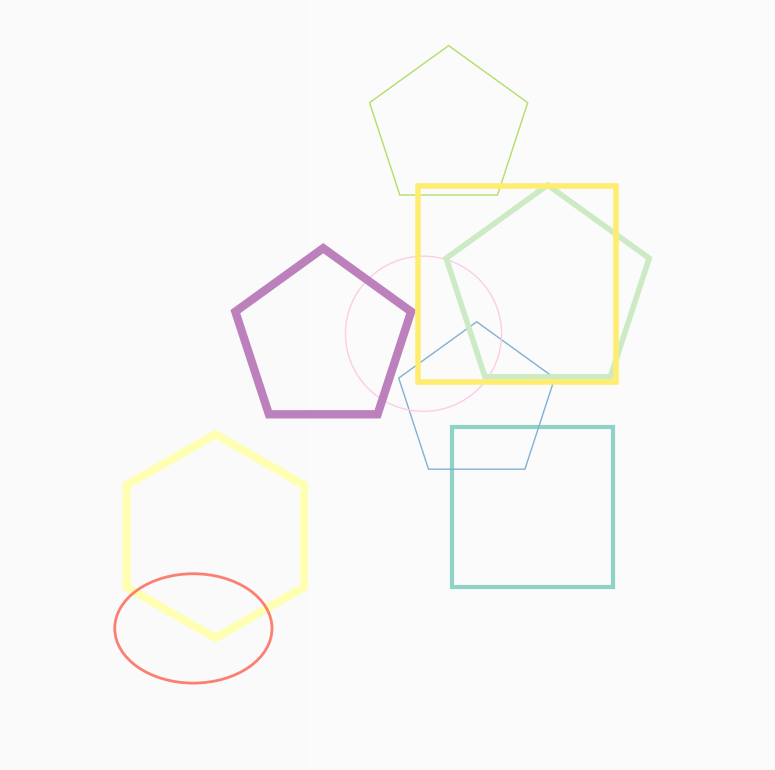[{"shape": "square", "thickness": 1.5, "radius": 0.52, "center": [0.687, 0.341]}, {"shape": "hexagon", "thickness": 3, "radius": 0.66, "center": [0.278, 0.304]}, {"shape": "oval", "thickness": 1, "radius": 0.51, "center": [0.25, 0.184]}, {"shape": "pentagon", "thickness": 0.5, "radius": 0.53, "center": [0.615, 0.476]}, {"shape": "pentagon", "thickness": 0.5, "radius": 0.54, "center": [0.579, 0.834]}, {"shape": "circle", "thickness": 0.5, "radius": 0.5, "center": [0.546, 0.567]}, {"shape": "pentagon", "thickness": 3, "radius": 0.6, "center": [0.417, 0.558]}, {"shape": "pentagon", "thickness": 2, "radius": 0.69, "center": [0.707, 0.622]}, {"shape": "square", "thickness": 2, "radius": 0.64, "center": [0.667, 0.631]}]